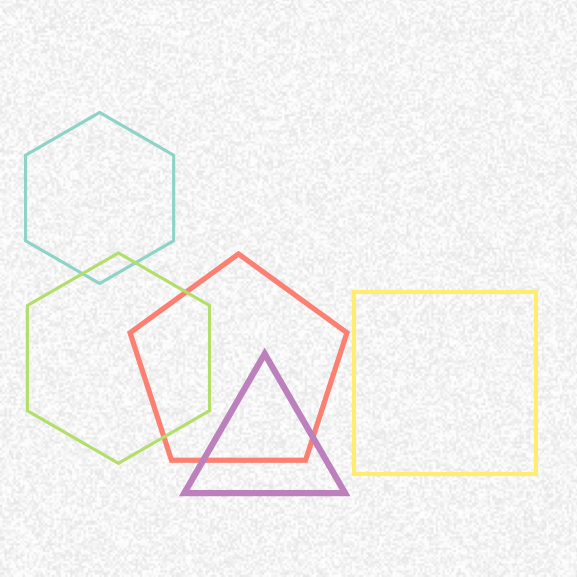[{"shape": "hexagon", "thickness": 1.5, "radius": 0.74, "center": [0.172, 0.656]}, {"shape": "pentagon", "thickness": 2.5, "radius": 0.99, "center": [0.413, 0.362]}, {"shape": "hexagon", "thickness": 1.5, "radius": 0.91, "center": [0.205, 0.379]}, {"shape": "triangle", "thickness": 3, "radius": 0.8, "center": [0.458, 0.226]}, {"shape": "square", "thickness": 2, "radius": 0.79, "center": [0.771, 0.336]}]